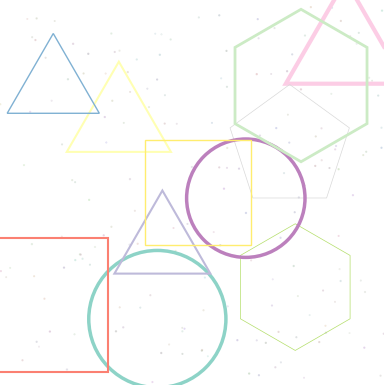[{"shape": "circle", "thickness": 2.5, "radius": 0.89, "center": [0.409, 0.171]}, {"shape": "triangle", "thickness": 1.5, "radius": 0.78, "center": [0.309, 0.684]}, {"shape": "triangle", "thickness": 1.5, "radius": 0.72, "center": [0.422, 0.361]}, {"shape": "square", "thickness": 1.5, "radius": 0.86, "center": [0.108, 0.208]}, {"shape": "triangle", "thickness": 1, "radius": 0.69, "center": [0.138, 0.775]}, {"shape": "hexagon", "thickness": 0.5, "radius": 0.82, "center": [0.767, 0.254]}, {"shape": "triangle", "thickness": 3, "radius": 0.9, "center": [0.898, 0.872]}, {"shape": "pentagon", "thickness": 0.5, "radius": 0.81, "center": [0.753, 0.618]}, {"shape": "circle", "thickness": 2.5, "radius": 0.77, "center": [0.638, 0.485]}, {"shape": "hexagon", "thickness": 2, "radius": 0.99, "center": [0.782, 0.778]}, {"shape": "square", "thickness": 1, "radius": 0.68, "center": [0.515, 0.5]}]